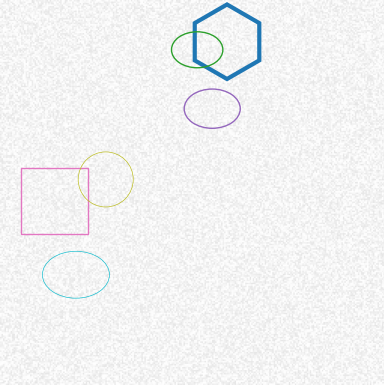[{"shape": "hexagon", "thickness": 3, "radius": 0.48, "center": [0.59, 0.892]}, {"shape": "oval", "thickness": 1, "radius": 0.33, "center": [0.512, 0.871]}, {"shape": "oval", "thickness": 1, "radius": 0.36, "center": [0.551, 0.718]}, {"shape": "square", "thickness": 1, "radius": 0.43, "center": [0.141, 0.478]}, {"shape": "circle", "thickness": 0.5, "radius": 0.36, "center": [0.275, 0.534]}, {"shape": "oval", "thickness": 0.5, "radius": 0.44, "center": [0.197, 0.286]}]